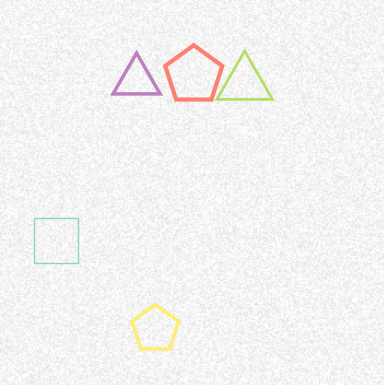[{"shape": "square", "thickness": 1, "radius": 0.29, "center": [0.146, 0.375]}, {"shape": "pentagon", "thickness": 3, "radius": 0.39, "center": [0.503, 0.805]}, {"shape": "triangle", "thickness": 2, "radius": 0.42, "center": [0.635, 0.784]}, {"shape": "triangle", "thickness": 2.5, "radius": 0.35, "center": [0.355, 0.791]}, {"shape": "pentagon", "thickness": 2.5, "radius": 0.32, "center": [0.403, 0.145]}]